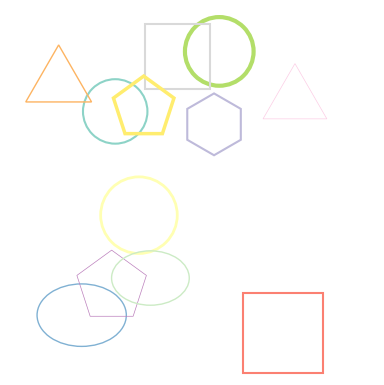[{"shape": "circle", "thickness": 1.5, "radius": 0.42, "center": [0.299, 0.711]}, {"shape": "circle", "thickness": 2, "radius": 0.5, "center": [0.361, 0.441]}, {"shape": "hexagon", "thickness": 1.5, "radius": 0.4, "center": [0.556, 0.677]}, {"shape": "square", "thickness": 1.5, "radius": 0.52, "center": [0.736, 0.135]}, {"shape": "oval", "thickness": 1, "radius": 0.58, "center": [0.212, 0.181]}, {"shape": "triangle", "thickness": 1, "radius": 0.49, "center": [0.152, 0.785]}, {"shape": "circle", "thickness": 3, "radius": 0.45, "center": [0.57, 0.866]}, {"shape": "triangle", "thickness": 0.5, "radius": 0.48, "center": [0.766, 0.739]}, {"shape": "square", "thickness": 1.5, "radius": 0.42, "center": [0.46, 0.852]}, {"shape": "pentagon", "thickness": 0.5, "radius": 0.47, "center": [0.29, 0.255]}, {"shape": "oval", "thickness": 1, "radius": 0.5, "center": [0.391, 0.278]}, {"shape": "pentagon", "thickness": 2.5, "radius": 0.41, "center": [0.373, 0.72]}]